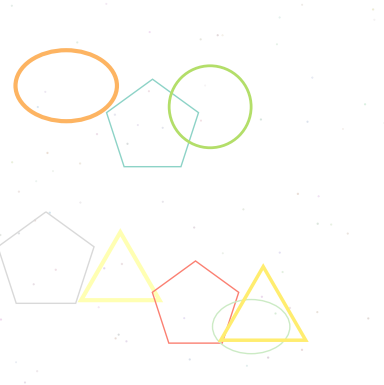[{"shape": "pentagon", "thickness": 1, "radius": 0.63, "center": [0.396, 0.669]}, {"shape": "triangle", "thickness": 3, "radius": 0.59, "center": [0.313, 0.279]}, {"shape": "pentagon", "thickness": 1, "radius": 0.59, "center": [0.508, 0.204]}, {"shape": "oval", "thickness": 3, "radius": 0.66, "center": [0.172, 0.777]}, {"shape": "circle", "thickness": 2, "radius": 0.53, "center": [0.546, 0.723]}, {"shape": "pentagon", "thickness": 1, "radius": 0.66, "center": [0.119, 0.318]}, {"shape": "oval", "thickness": 1, "radius": 0.5, "center": [0.652, 0.152]}, {"shape": "triangle", "thickness": 2.5, "radius": 0.64, "center": [0.684, 0.18]}]